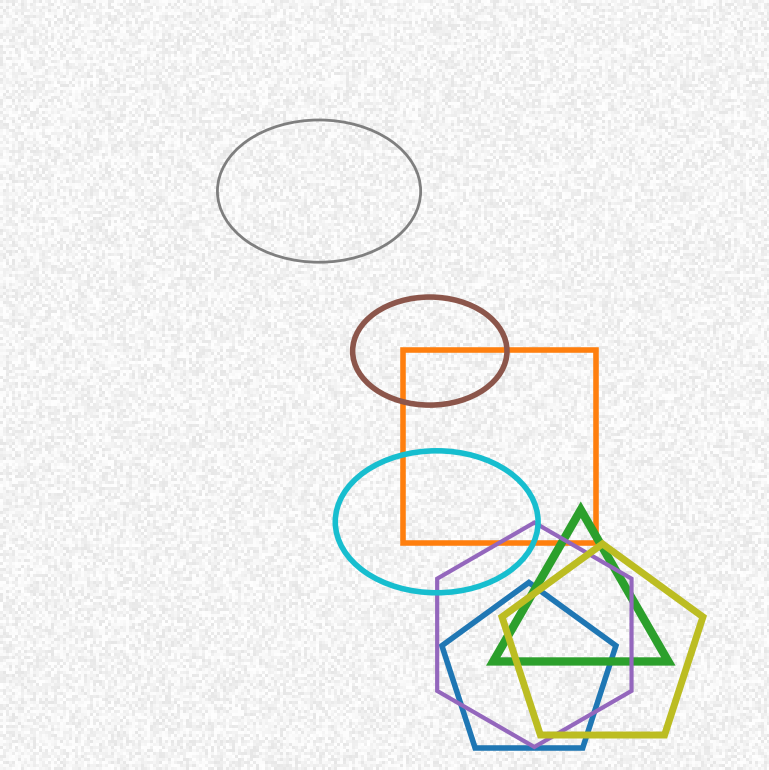[{"shape": "pentagon", "thickness": 2, "radius": 0.59, "center": [0.687, 0.125]}, {"shape": "square", "thickness": 2, "radius": 0.63, "center": [0.649, 0.42]}, {"shape": "triangle", "thickness": 3, "radius": 0.66, "center": [0.754, 0.207]}, {"shape": "hexagon", "thickness": 1.5, "radius": 0.73, "center": [0.694, 0.176]}, {"shape": "oval", "thickness": 2, "radius": 0.5, "center": [0.558, 0.544]}, {"shape": "oval", "thickness": 1, "radius": 0.66, "center": [0.414, 0.752]}, {"shape": "pentagon", "thickness": 2.5, "radius": 0.69, "center": [0.782, 0.156]}, {"shape": "oval", "thickness": 2, "radius": 0.66, "center": [0.567, 0.322]}]